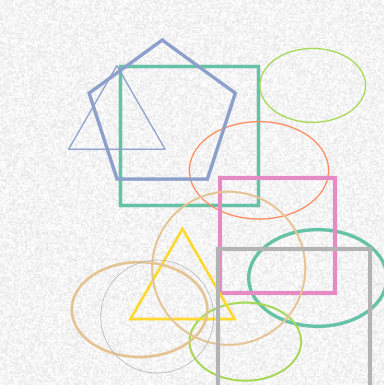[{"shape": "oval", "thickness": 2.5, "radius": 0.9, "center": [0.825, 0.278]}, {"shape": "square", "thickness": 2.5, "radius": 0.9, "center": [0.491, 0.648]}, {"shape": "oval", "thickness": 1, "radius": 0.9, "center": [0.673, 0.558]}, {"shape": "triangle", "thickness": 1, "radius": 0.72, "center": [0.303, 0.685]}, {"shape": "pentagon", "thickness": 2.5, "radius": 1.0, "center": [0.421, 0.696]}, {"shape": "square", "thickness": 3, "radius": 0.75, "center": [0.721, 0.388]}, {"shape": "oval", "thickness": 1.5, "radius": 0.72, "center": [0.637, 0.113]}, {"shape": "oval", "thickness": 1, "radius": 0.69, "center": [0.812, 0.778]}, {"shape": "triangle", "thickness": 2, "radius": 0.78, "center": [0.474, 0.249]}, {"shape": "circle", "thickness": 1.5, "radius": 0.99, "center": [0.594, 0.303]}, {"shape": "oval", "thickness": 2, "radius": 0.88, "center": [0.363, 0.196]}, {"shape": "square", "thickness": 3, "radius": 0.98, "center": [0.763, 0.156]}, {"shape": "circle", "thickness": 0.5, "radius": 0.73, "center": [0.408, 0.178]}]